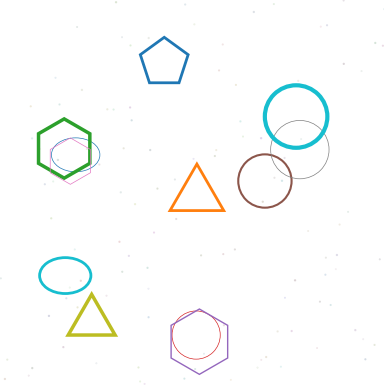[{"shape": "oval", "thickness": 0.5, "radius": 0.31, "center": [0.197, 0.598]}, {"shape": "pentagon", "thickness": 2, "radius": 0.33, "center": [0.427, 0.838]}, {"shape": "triangle", "thickness": 2, "radius": 0.4, "center": [0.511, 0.493]}, {"shape": "hexagon", "thickness": 2.5, "radius": 0.38, "center": [0.167, 0.614]}, {"shape": "circle", "thickness": 0.5, "radius": 0.31, "center": [0.509, 0.13]}, {"shape": "hexagon", "thickness": 1, "radius": 0.42, "center": [0.518, 0.113]}, {"shape": "circle", "thickness": 1.5, "radius": 0.35, "center": [0.688, 0.53]}, {"shape": "hexagon", "thickness": 0.5, "radius": 0.3, "center": [0.183, 0.582]}, {"shape": "circle", "thickness": 0.5, "radius": 0.38, "center": [0.779, 0.611]}, {"shape": "triangle", "thickness": 2.5, "radius": 0.35, "center": [0.238, 0.165]}, {"shape": "circle", "thickness": 3, "radius": 0.41, "center": [0.769, 0.697]}, {"shape": "oval", "thickness": 2, "radius": 0.33, "center": [0.169, 0.284]}]